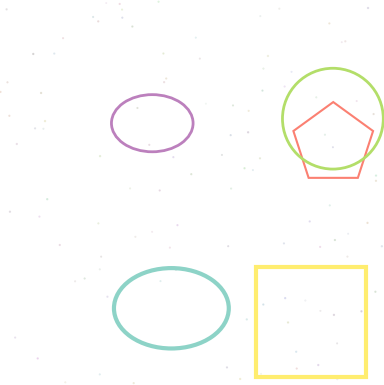[{"shape": "oval", "thickness": 3, "radius": 0.75, "center": [0.445, 0.199]}, {"shape": "pentagon", "thickness": 1.5, "radius": 0.54, "center": [0.866, 0.626]}, {"shape": "circle", "thickness": 2, "radius": 0.65, "center": [0.865, 0.692]}, {"shape": "oval", "thickness": 2, "radius": 0.53, "center": [0.395, 0.68]}, {"shape": "square", "thickness": 3, "radius": 0.71, "center": [0.809, 0.163]}]